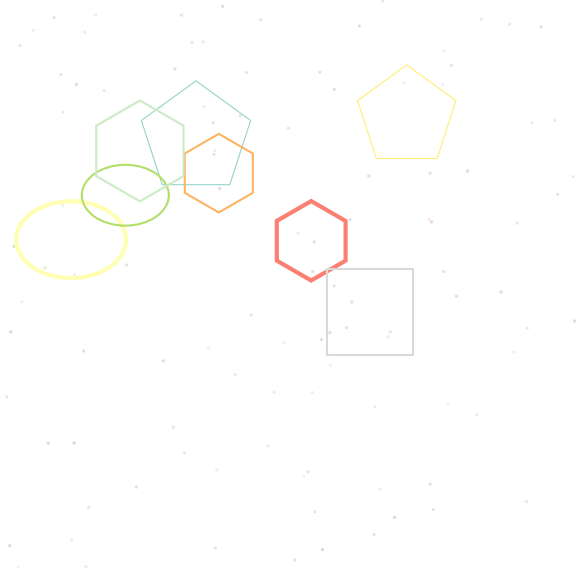[{"shape": "pentagon", "thickness": 0.5, "radius": 0.5, "center": [0.339, 0.76]}, {"shape": "oval", "thickness": 2, "radius": 0.48, "center": [0.123, 0.584]}, {"shape": "hexagon", "thickness": 2, "radius": 0.34, "center": [0.539, 0.582]}, {"shape": "hexagon", "thickness": 1, "radius": 0.34, "center": [0.379, 0.699]}, {"shape": "oval", "thickness": 1, "radius": 0.38, "center": [0.217, 0.661]}, {"shape": "square", "thickness": 1, "radius": 0.37, "center": [0.641, 0.459]}, {"shape": "hexagon", "thickness": 1, "radius": 0.44, "center": [0.242, 0.738]}, {"shape": "pentagon", "thickness": 0.5, "radius": 0.45, "center": [0.704, 0.797]}]